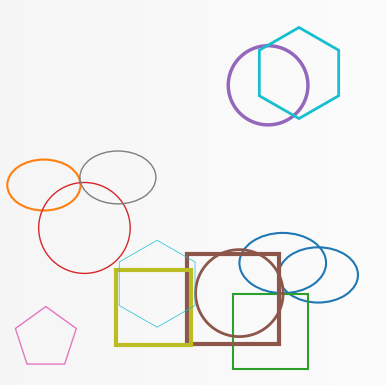[{"shape": "oval", "thickness": 1.5, "radius": 0.56, "center": [0.73, 0.317]}, {"shape": "oval", "thickness": 1.5, "radius": 0.51, "center": [0.821, 0.286]}, {"shape": "oval", "thickness": 1.5, "radius": 0.47, "center": [0.113, 0.519]}, {"shape": "square", "thickness": 1.5, "radius": 0.48, "center": [0.699, 0.139]}, {"shape": "circle", "thickness": 1, "radius": 0.59, "center": [0.218, 0.408]}, {"shape": "circle", "thickness": 2.5, "radius": 0.51, "center": [0.692, 0.778]}, {"shape": "circle", "thickness": 2, "radius": 0.56, "center": [0.618, 0.239]}, {"shape": "square", "thickness": 3, "radius": 0.59, "center": [0.601, 0.223]}, {"shape": "pentagon", "thickness": 1, "radius": 0.41, "center": [0.118, 0.121]}, {"shape": "oval", "thickness": 1, "radius": 0.49, "center": [0.304, 0.539]}, {"shape": "square", "thickness": 3, "radius": 0.49, "center": [0.396, 0.201]}, {"shape": "hexagon", "thickness": 0.5, "radius": 0.56, "center": [0.405, 0.263]}, {"shape": "hexagon", "thickness": 2, "radius": 0.59, "center": [0.772, 0.81]}]